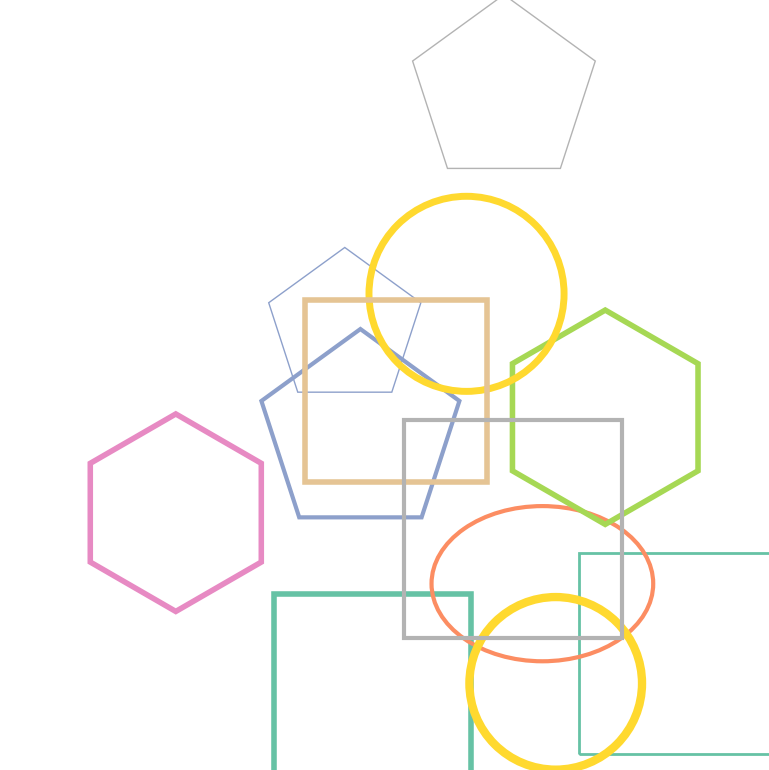[{"shape": "square", "thickness": 2, "radius": 0.64, "center": [0.483, 0.101]}, {"shape": "square", "thickness": 1, "radius": 0.65, "center": [0.883, 0.152]}, {"shape": "oval", "thickness": 1.5, "radius": 0.72, "center": [0.704, 0.242]}, {"shape": "pentagon", "thickness": 1.5, "radius": 0.68, "center": [0.468, 0.437]}, {"shape": "pentagon", "thickness": 0.5, "radius": 0.52, "center": [0.448, 0.575]}, {"shape": "hexagon", "thickness": 2, "radius": 0.64, "center": [0.228, 0.334]}, {"shape": "hexagon", "thickness": 2, "radius": 0.7, "center": [0.786, 0.458]}, {"shape": "circle", "thickness": 3, "radius": 0.56, "center": [0.722, 0.113]}, {"shape": "circle", "thickness": 2.5, "radius": 0.63, "center": [0.606, 0.618]}, {"shape": "square", "thickness": 2, "radius": 0.59, "center": [0.514, 0.492]}, {"shape": "square", "thickness": 1.5, "radius": 0.71, "center": [0.666, 0.313]}, {"shape": "pentagon", "thickness": 0.5, "radius": 0.62, "center": [0.654, 0.882]}]